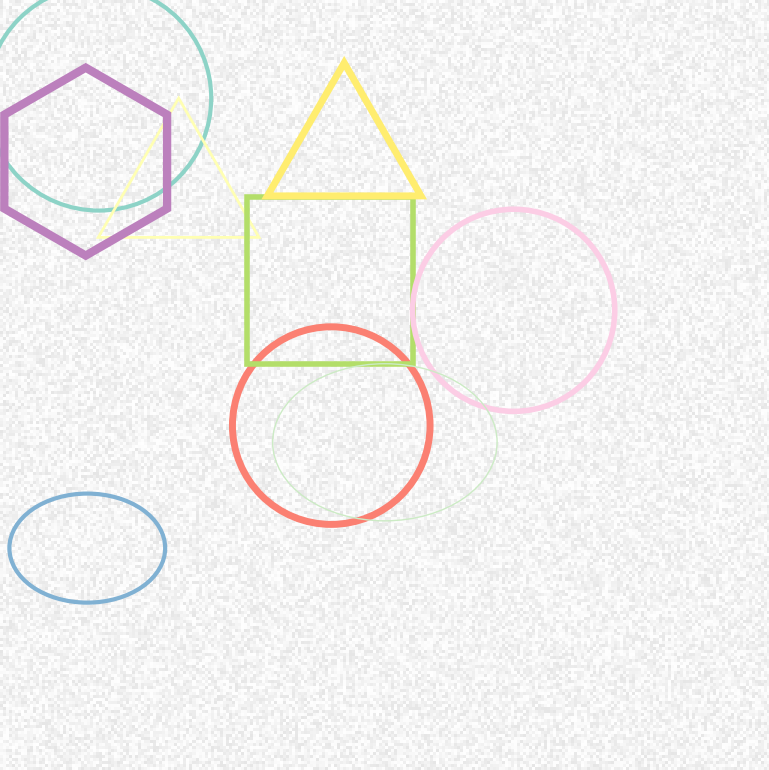[{"shape": "circle", "thickness": 1.5, "radius": 0.73, "center": [0.128, 0.873]}, {"shape": "triangle", "thickness": 1, "radius": 0.6, "center": [0.232, 0.752]}, {"shape": "circle", "thickness": 2.5, "radius": 0.64, "center": [0.43, 0.447]}, {"shape": "oval", "thickness": 1.5, "radius": 0.51, "center": [0.113, 0.288]}, {"shape": "square", "thickness": 2, "radius": 0.54, "center": [0.429, 0.635]}, {"shape": "circle", "thickness": 2, "radius": 0.66, "center": [0.667, 0.597]}, {"shape": "hexagon", "thickness": 3, "radius": 0.61, "center": [0.111, 0.79]}, {"shape": "oval", "thickness": 0.5, "radius": 0.73, "center": [0.5, 0.426]}, {"shape": "triangle", "thickness": 2.5, "radius": 0.58, "center": [0.447, 0.803]}]